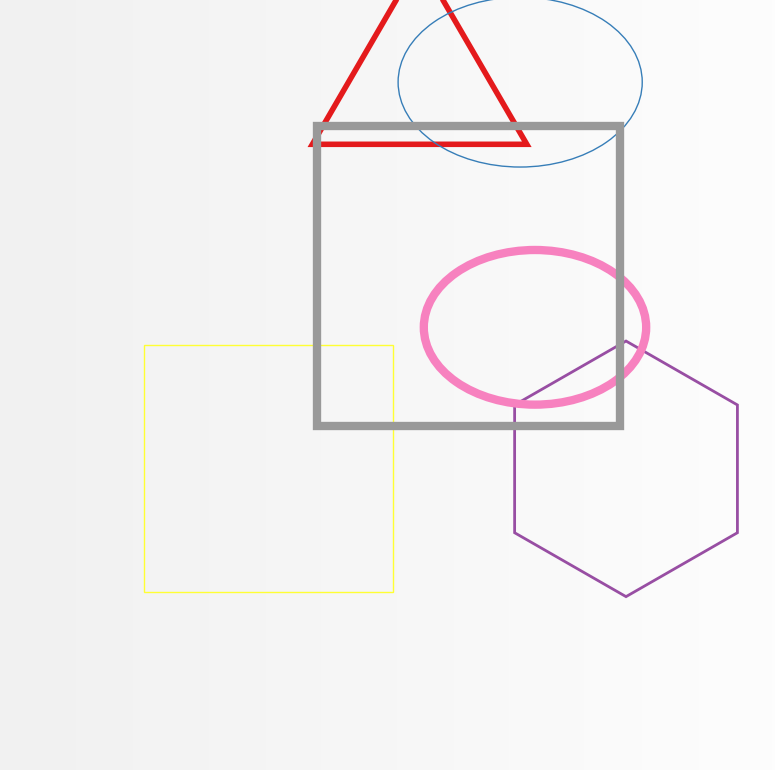[{"shape": "triangle", "thickness": 2, "radius": 0.8, "center": [0.541, 0.892]}, {"shape": "oval", "thickness": 0.5, "radius": 0.79, "center": [0.671, 0.893]}, {"shape": "hexagon", "thickness": 1, "radius": 0.83, "center": [0.808, 0.391]}, {"shape": "square", "thickness": 0.5, "radius": 0.8, "center": [0.347, 0.392]}, {"shape": "oval", "thickness": 3, "radius": 0.72, "center": [0.69, 0.575]}, {"shape": "square", "thickness": 3, "radius": 0.98, "center": [0.604, 0.642]}]